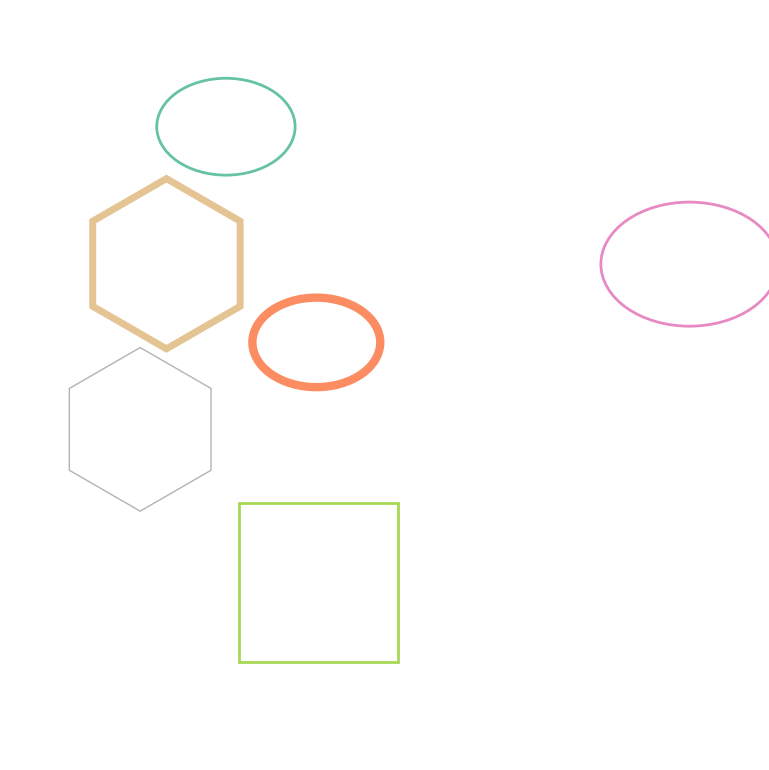[{"shape": "oval", "thickness": 1, "radius": 0.45, "center": [0.293, 0.835]}, {"shape": "oval", "thickness": 3, "radius": 0.42, "center": [0.411, 0.555]}, {"shape": "oval", "thickness": 1, "radius": 0.58, "center": [0.895, 0.657]}, {"shape": "square", "thickness": 1, "radius": 0.52, "center": [0.413, 0.243]}, {"shape": "hexagon", "thickness": 2.5, "radius": 0.55, "center": [0.216, 0.657]}, {"shape": "hexagon", "thickness": 0.5, "radius": 0.53, "center": [0.182, 0.442]}]